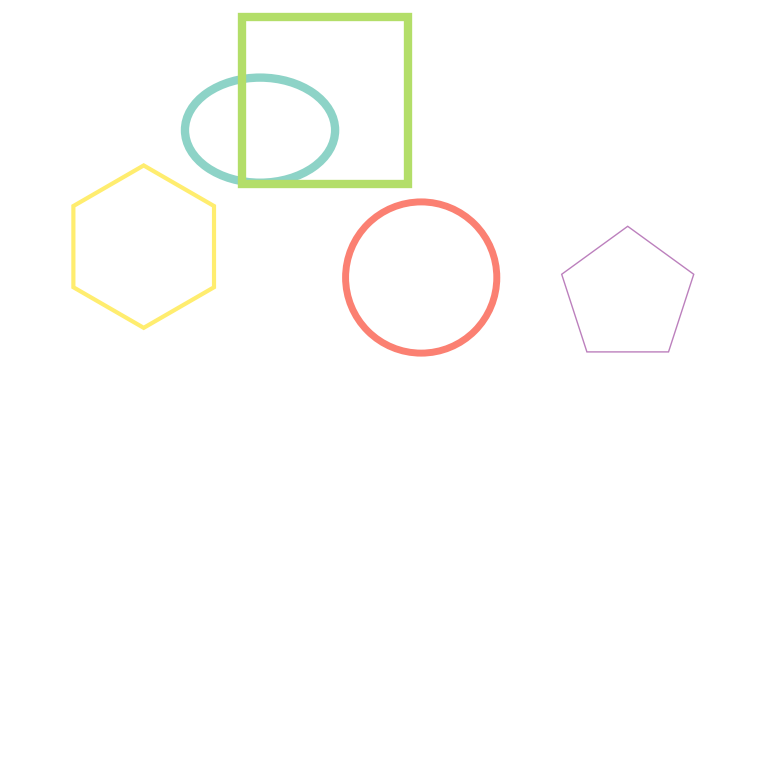[{"shape": "oval", "thickness": 3, "radius": 0.49, "center": [0.338, 0.831]}, {"shape": "circle", "thickness": 2.5, "radius": 0.49, "center": [0.547, 0.64]}, {"shape": "square", "thickness": 3, "radius": 0.54, "center": [0.422, 0.869]}, {"shape": "pentagon", "thickness": 0.5, "radius": 0.45, "center": [0.815, 0.616]}, {"shape": "hexagon", "thickness": 1.5, "radius": 0.53, "center": [0.187, 0.68]}]